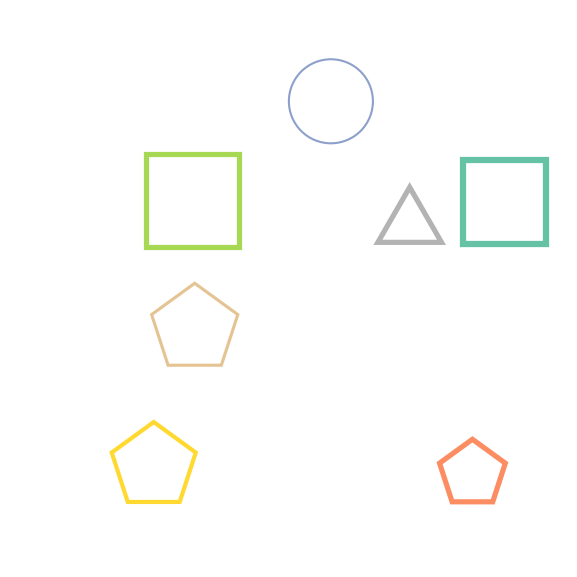[{"shape": "square", "thickness": 3, "radius": 0.36, "center": [0.874, 0.65]}, {"shape": "pentagon", "thickness": 2.5, "radius": 0.3, "center": [0.818, 0.179]}, {"shape": "circle", "thickness": 1, "radius": 0.36, "center": [0.573, 0.824]}, {"shape": "square", "thickness": 2.5, "radius": 0.4, "center": [0.333, 0.651]}, {"shape": "pentagon", "thickness": 2, "radius": 0.38, "center": [0.266, 0.192]}, {"shape": "pentagon", "thickness": 1.5, "radius": 0.39, "center": [0.337, 0.43]}, {"shape": "triangle", "thickness": 2.5, "radius": 0.32, "center": [0.709, 0.611]}]